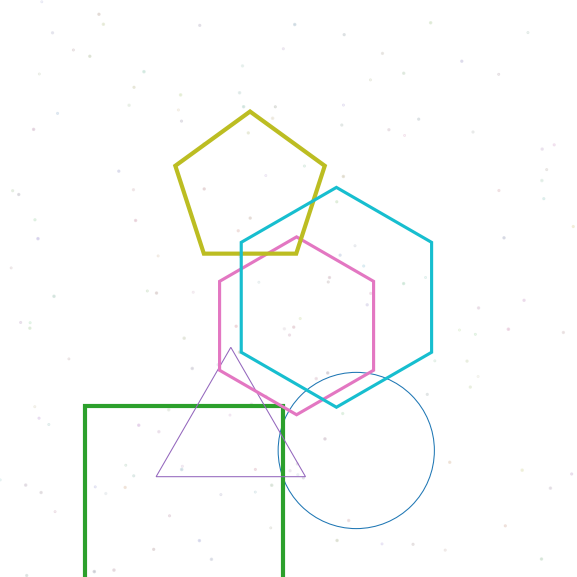[{"shape": "circle", "thickness": 0.5, "radius": 0.68, "center": [0.617, 0.219]}, {"shape": "square", "thickness": 2, "radius": 0.86, "center": [0.319, 0.124]}, {"shape": "triangle", "thickness": 0.5, "radius": 0.75, "center": [0.4, 0.248]}, {"shape": "hexagon", "thickness": 1.5, "radius": 0.77, "center": [0.514, 0.435]}, {"shape": "pentagon", "thickness": 2, "radius": 0.68, "center": [0.433, 0.67]}, {"shape": "hexagon", "thickness": 1.5, "radius": 0.95, "center": [0.583, 0.484]}]